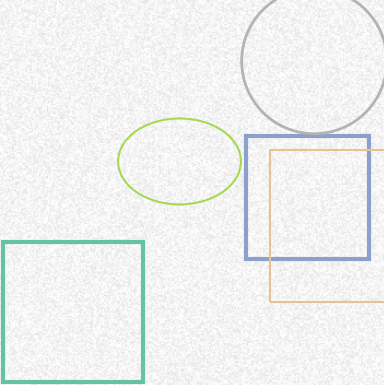[{"shape": "square", "thickness": 3, "radius": 0.91, "center": [0.19, 0.19]}, {"shape": "square", "thickness": 3, "radius": 0.8, "center": [0.798, 0.488]}, {"shape": "oval", "thickness": 1.5, "radius": 0.8, "center": [0.466, 0.581]}, {"shape": "square", "thickness": 1.5, "radius": 0.99, "center": [0.898, 0.414]}, {"shape": "circle", "thickness": 2, "radius": 0.94, "center": [0.816, 0.841]}]